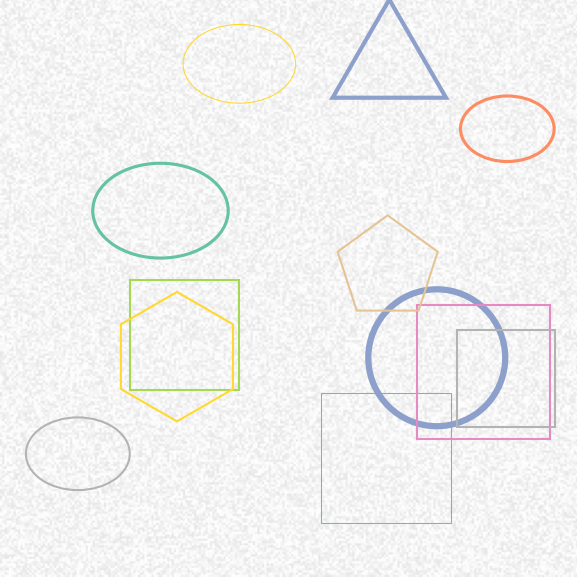[{"shape": "oval", "thickness": 1.5, "radius": 0.59, "center": [0.278, 0.634]}, {"shape": "square", "thickness": 0.5, "radius": 0.56, "center": [0.668, 0.207]}, {"shape": "oval", "thickness": 1.5, "radius": 0.41, "center": [0.878, 0.776]}, {"shape": "triangle", "thickness": 2, "radius": 0.57, "center": [0.674, 0.887]}, {"shape": "circle", "thickness": 3, "radius": 0.59, "center": [0.756, 0.38]}, {"shape": "square", "thickness": 1, "radius": 0.58, "center": [0.837, 0.355]}, {"shape": "square", "thickness": 1, "radius": 0.47, "center": [0.32, 0.419]}, {"shape": "oval", "thickness": 0.5, "radius": 0.49, "center": [0.414, 0.889]}, {"shape": "hexagon", "thickness": 1, "radius": 0.56, "center": [0.306, 0.381]}, {"shape": "pentagon", "thickness": 1, "radius": 0.46, "center": [0.671, 0.535]}, {"shape": "oval", "thickness": 1, "radius": 0.45, "center": [0.135, 0.213]}, {"shape": "square", "thickness": 1, "radius": 0.42, "center": [0.876, 0.344]}]